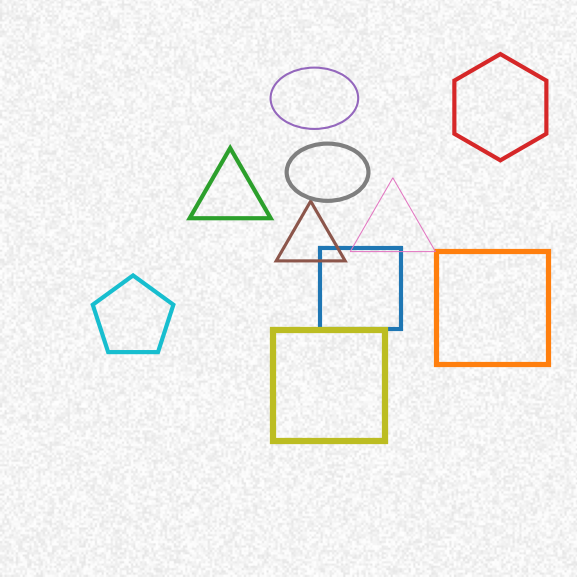[{"shape": "square", "thickness": 2, "radius": 0.35, "center": [0.625, 0.499]}, {"shape": "square", "thickness": 2.5, "radius": 0.49, "center": [0.852, 0.467]}, {"shape": "triangle", "thickness": 2, "radius": 0.41, "center": [0.399, 0.662]}, {"shape": "hexagon", "thickness": 2, "radius": 0.46, "center": [0.866, 0.814]}, {"shape": "oval", "thickness": 1, "radius": 0.38, "center": [0.544, 0.829]}, {"shape": "triangle", "thickness": 1.5, "radius": 0.34, "center": [0.538, 0.582]}, {"shape": "triangle", "thickness": 0.5, "radius": 0.43, "center": [0.68, 0.606]}, {"shape": "oval", "thickness": 2, "radius": 0.35, "center": [0.567, 0.701]}, {"shape": "square", "thickness": 3, "radius": 0.48, "center": [0.569, 0.331]}, {"shape": "pentagon", "thickness": 2, "radius": 0.37, "center": [0.23, 0.449]}]